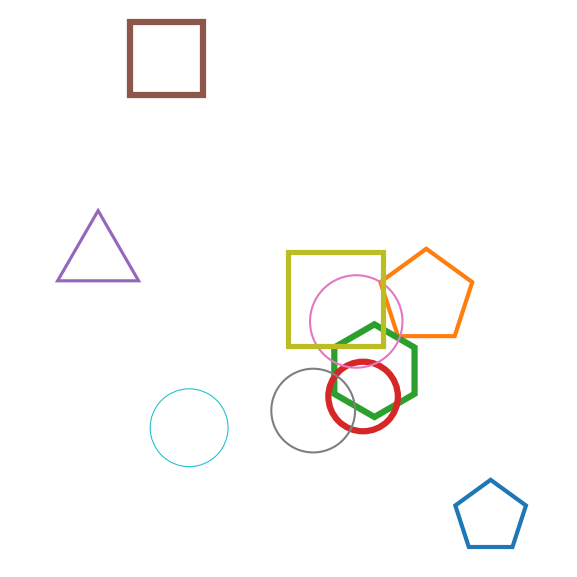[{"shape": "pentagon", "thickness": 2, "radius": 0.32, "center": [0.85, 0.104]}, {"shape": "pentagon", "thickness": 2, "radius": 0.42, "center": [0.738, 0.485]}, {"shape": "hexagon", "thickness": 3, "radius": 0.4, "center": [0.648, 0.357]}, {"shape": "circle", "thickness": 3, "radius": 0.3, "center": [0.629, 0.313]}, {"shape": "triangle", "thickness": 1.5, "radius": 0.4, "center": [0.17, 0.553]}, {"shape": "square", "thickness": 3, "radius": 0.32, "center": [0.288, 0.897]}, {"shape": "circle", "thickness": 1, "radius": 0.4, "center": [0.617, 0.442]}, {"shape": "circle", "thickness": 1, "radius": 0.36, "center": [0.542, 0.288]}, {"shape": "square", "thickness": 2.5, "radius": 0.41, "center": [0.581, 0.481]}, {"shape": "circle", "thickness": 0.5, "radius": 0.34, "center": [0.327, 0.258]}]